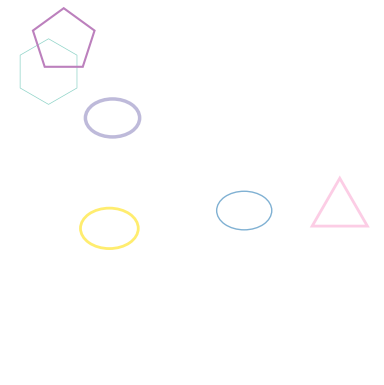[{"shape": "hexagon", "thickness": 0.5, "radius": 0.43, "center": [0.126, 0.814]}, {"shape": "oval", "thickness": 2.5, "radius": 0.35, "center": [0.292, 0.694]}, {"shape": "oval", "thickness": 1, "radius": 0.36, "center": [0.634, 0.453]}, {"shape": "triangle", "thickness": 2, "radius": 0.41, "center": [0.883, 0.454]}, {"shape": "pentagon", "thickness": 1.5, "radius": 0.42, "center": [0.166, 0.895]}, {"shape": "oval", "thickness": 2, "radius": 0.38, "center": [0.284, 0.407]}]